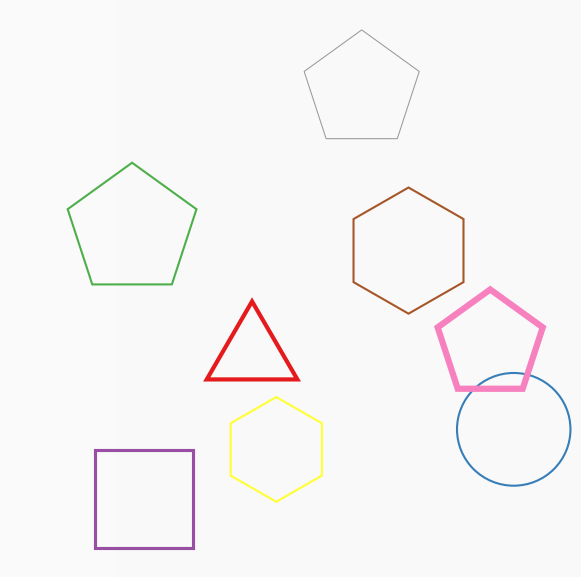[{"shape": "triangle", "thickness": 2, "radius": 0.45, "center": [0.434, 0.387]}, {"shape": "circle", "thickness": 1, "radius": 0.49, "center": [0.884, 0.256]}, {"shape": "pentagon", "thickness": 1, "radius": 0.58, "center": [0.227, 0.601]}, {"shape": "square", "thickness": 1.5, "radius": 0.43, "center": [0.248, 0.136]}, {"shape": "hexagon", "thickness": 1, "radius": 0.45, "center": [0.475, 0.221]}, {"shape": "hexagon", "thickness": 1, "radius": 0.55, "center": [0.703, 0.565]}, {"shape": "pentagon", "thickness": 3, "radius": 0.48, "center": [0.843, 0.403]}, {"shape": "pentagon", "thickness": 0.5, "radius": 0.52, "center": [0.622, 0.843]}]